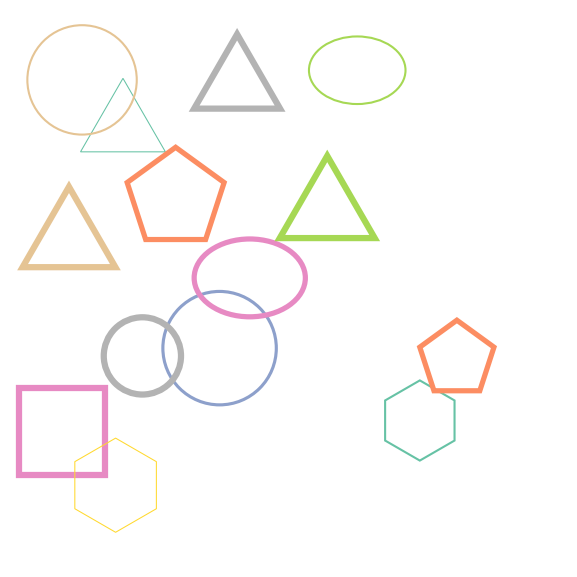[{"shape": "hexagon", "thickness": 1, "radius": 0.35, "center": [0.727, 0.271]}, {"shape": "triangle", "thickness": 0.5, "radius": 0.42, "center": [0.213, 0.779]}, {"shape": "pentagon", "thickness": 2.5, "radius": 0.44, "center": [0.304, 0.656]}, {"shape": "pentagon", "thickness": 2.5, "radius": 0.34, "center": [0.791, 0.377]}, {"shape": "circle", "thickness": 1.5, "radius": 0.49, "center": [0.38, 0.396]}, {"shape": "oval", "thickness": 2.5, "radius": 0.48, "center": [0.432, 0.518]}, {"shape": "square", "thickness": 3, "radius": 0.38, "center": [0.107, 0.252]}, {"shape": "triangle", "thickness": 3, "radius": 0.47, "center": [0.567, 0.634]}, {"shape": "oval", "thickness": 1, "radius": 0.42, "center": [0.619, 0.877]}, {"shape": "hexagon", "thickness": 0.5, "radius": 0.41, "center": [0.2, 0.159]}, {"shape": "circle", "thickness": 1, "radius": 0.47, "center": [0.142, 0.861]}, {"shape": "triangle", "thickness": 3, "radius": 0.46, "center": [0.119, 0.583]}, {"shape": "triangle", "thickness": 3, "radius": 0.43, "center": [0.411, 0.854]}, {"shape": "circle", "thickness": 3, "radius": 0.33, "center": [0.247, 0.383]}]